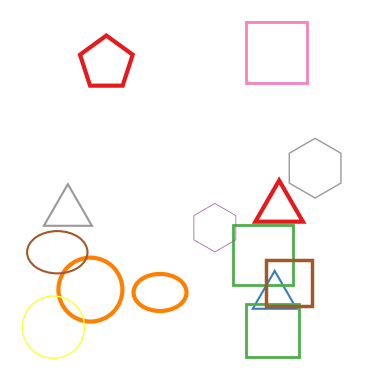[{"shape": "triangle", "thickness": 3, "radius": 0.36, "center": [0.725, 0.46]}, {"shape": "pentagon", "thickness": 3, "radius": 0.36, "center": [0.276, 0.836]}, {"shape": "triangle", "thickness": 1.5, "radius": 0.33, "center": [0.713, 0.231]}, {"shape": "square", "thickness": 2, "radius": 0.39, "center": [0.684, 0.338]}, {"shape": "square", "thickness": 2, "radius": 0.34, "center": [0.708, 0.141]}, {"shape": "hexagon", "thickness": 0.5, "radius": 0.31, "center": [0.558, 0.409]}, {"shape": "circle", "thickness": 3, "radius": 0.42, "center": [0.235, 0.248]}, {"shape": "oval", "thickness": 3, "radius": 0.34, "center": [0.416, 0.24]}, {"shape": "circle", "thickness": 1, "radius": 0.4, "center": [0.139, 0.15]}, {"shape": "square", "thickness": 2.5, "radius": 0.3, "center": [0.752, 0.264]}, {"shape": "oval", "thickness": 1.5, "radius": 0.39, "center": [0.149, 0.345]}, {"shape": "square", "thickness": 2, "radius": 0.39, "center": [0.718, 0.864]}, {"shape": "hexagon", "thickness": 1, "radius": 0.39, "center": [0.818, 0.563]}, {"shape": "triangle", "thickness": 1.5, "radius": 0.36, "center": [0.176, 0.45]}]